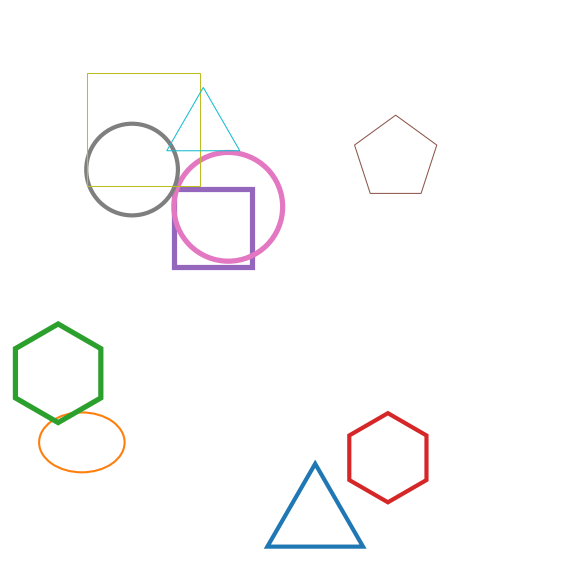[{"shape": "triangle", "thickness": 2, "radius": 0.48, "center": [0.546, 0.1]}, {"shape": "oval", "thickness": 1, "radius": 0.37, "center": [0.142, 0.233]}, {"shape": "hexagon", "thickness": 2.5, "radius": 0.43, "center": [0.101, 0.353]}, {"shape": "hexagon", "thickness": 2, "radius": 0.39, "center": [0.672, 0.207]}, {"shape": "square", "thickness": 2.5, "radius": 0.34, "center": [0.369, 0.605]}, {"shape": "pentagon", "thickness": 0.5, "radius": 0.37, "center": [0.685, 0.725]}, {"shape": "circle", "thickness": 2.5, "radius": 0.47, "center": [0.395, 0.641]}, {"shape": "circle", "thickness": 2, "radius": 0.4, "center": [0.229, 0.706]}, {"shape": "square", "thickness": 0.5, "radius": 0.49, "center": [0.248, 0.775]}, {"shape": "triangle", "thickness": 0.5, "radius": 0.37, "center": [0.352, 0.775]}]